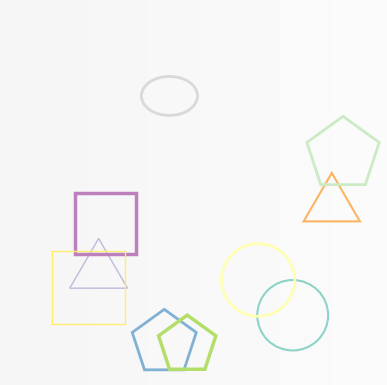[{"shape": "circle", "thickness": 1.5, "radius": 0.46, "center": [0.755, 0.181]}, {"shape": "circle", "thickness": 2, "radius": 0.47, "center": [0.666, 0.273]}, {"shape": "triangle", "thickness": 1, "radius": 0.43, "center": [0.254, 0.294]}, {"shape": "pentagon", "thickness": 2, "radius": 0.43, "center": [0.424, 0.11]}, {"shape": "triangle", "thickness": 1.5, "radius": 0.42, "center": [0.856, 0.467]}, {"shape": "pentagon", "thickness": 2.5, "radius": 0.39, "center": [0.483, 0.104]}, {"shape": "oval", "thickness": 2, "radius": 0.36, "center": [0.437, 0.751]}, {"shape": "square", "thickness": 2.5, "radius": 0.39, "center": [0.271, 0.42]}, {"shape": "pentagon", "thickness": 2, "radius": 0.49, "center": [0.885, 0.6]}, {"shape": "square", "thickness": 1, "radius": 0.47, "center": [0.229, 0.253]}]